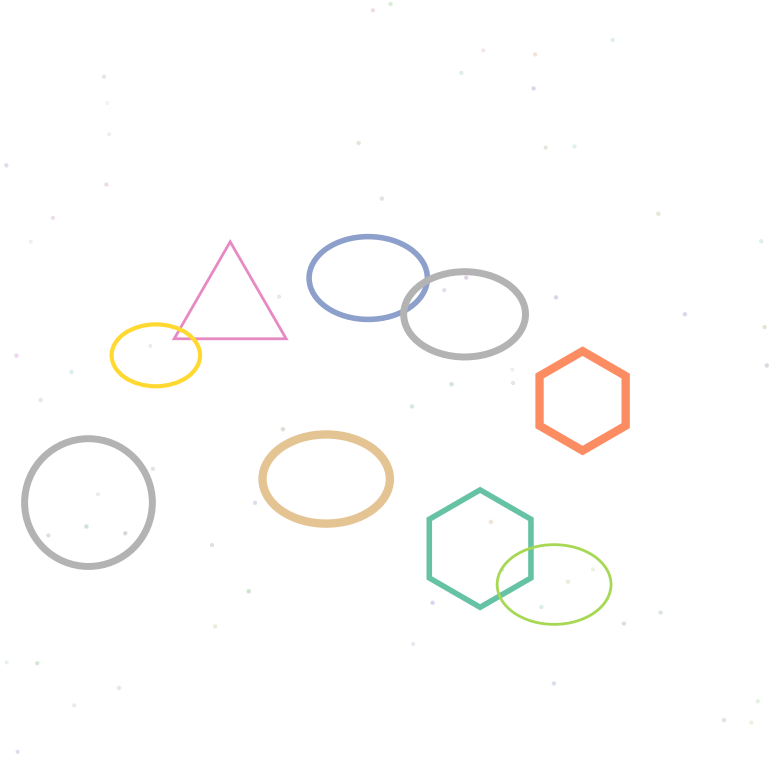[{"shape": "hexagon", "thickness": 2, "radius": 0.38, "center": [0.624, 0.288]}, {"shape": "hexagon", "thickness": 3, "radius": 0.32, "center": [0.757, 0.479]}, {"shape": "oval", "thickness": 2, "radius": 0.38, "center": [0.478, 0.639]}, {"shape": "triangle", "thickness": 1, "radius": 0.42, "center": [0.299, 0.602]}, {"shape": "oval", "thickness": 1, "radius": 0.37, "center": [0.72, 0.241]}, {"shape": "oval", "thickness": 1.5, "radius": 0.29, "center": [0.202, 0.539]}, {"shape": "oval", "thickness": 3, "radius": 0.41, "center": [0.424, 0.378]}, {"shape": "circle", "thickness": 2.5, "radius": 0.41, "center": [0.115, 0.347]}, {"shape": "oval", "thickness": 2.5, "radius": 0.4, "center": [0.603, 0.592]}]